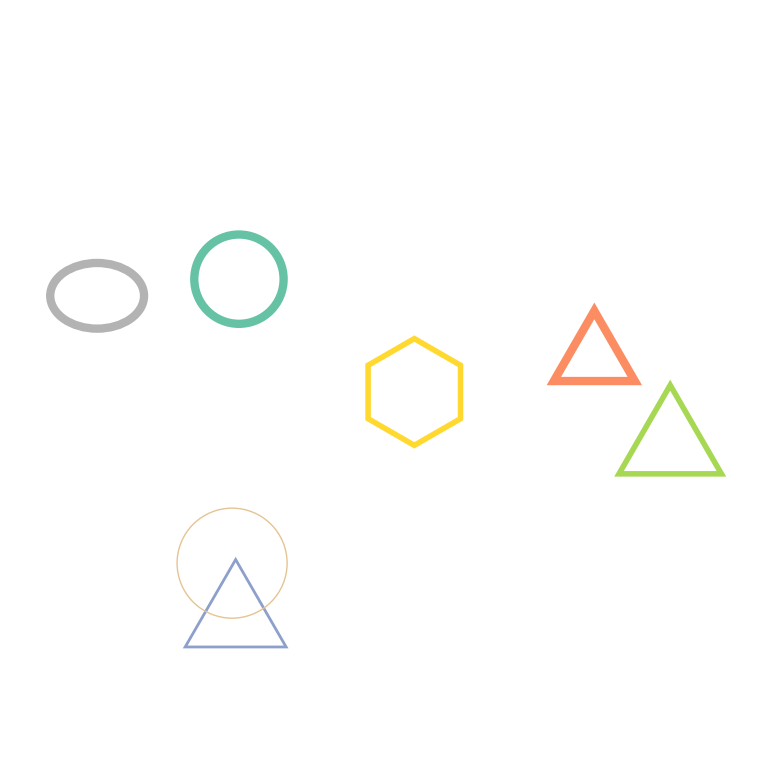[{"shape": "circle", "thickness": 3, "radius": 0.29, "center": [0.31, 0.637]}, {"shape": "triangle", "thickness": 3, "radius": 0.3, "center": [0.772, 0.536]}, {"shape": "triangle", "thickness": 1, "radius": 0.38, "center": [0.306, 0.198]}, {"shape": "triangle", "thickness": 2, "radius": 0.38, "center": [0.87, 0.423]}, {"shape": "hexagon", "thickness": 2, "radius": 0.35, "center": [0.538, 0.491]}, {"shape": "circle", "thickness": 0.5, "radius": 0.36, "center": [0.301, 0.269]}, {"shape": "oval", "thickness": 3, "radius": 0.3, "center": [0.126, 0.616]}]